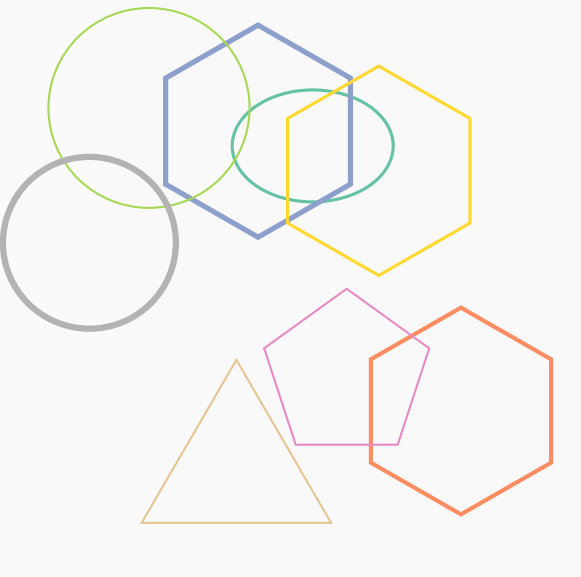[{"shape": "oval", "thickness": 1.5, "radius": 0.69, "center": [0.538, 0.746]}, {"shape": "hexagon", "thickness": 2, "radius": 0.89, "center": [0.793, 0.287]}, {"shape": "hexagon", "thickness": 2.5, "radius": 0.92, "center": [0.444, 0.772]}, {"shape": "pentagon", "thickness": 1, "radius": 0.75, "center": [0.596, 0.35]}, {"shape": "circle", "thickness": 1, "radius": 0.87, "center": [0.256, 0.812]}, {"shape": "hexagon", "thickness": 1.5, "radius": 0.91, "center": [0.652, 0.703]}, {"shape": "triangle", "thickness": 1, "radius": 0.94, "center": [0.407, 0.188]}, {"shape": "circle", "thickness": 3, "radius": 0.74, "center": [0.154, 0.579]}]